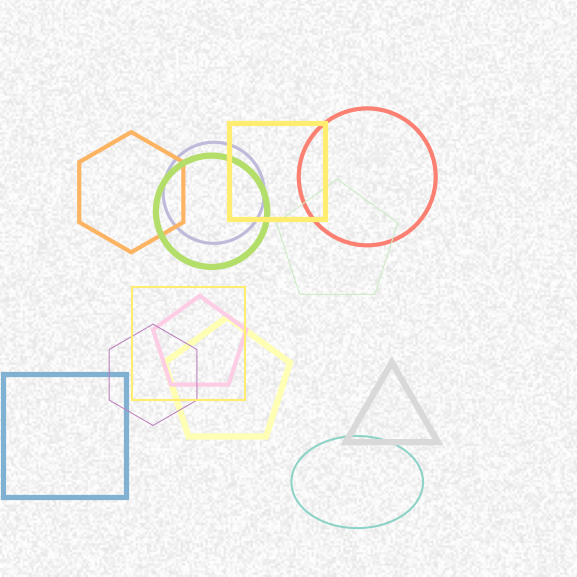[{"shape": "oval", "thickness": 1, "radius": 0.57, "center": [0.619, 0.164]}, {"shape": "pentagon", "thickness": 3, "radius": 0.57, "center": [0.394, 0.336]}, {"shape": "circle", "thickness": 1.5, "radius": 0.44, "center": [0.37, 0.665]}, {"shape": "circle", "thickness": 2, "radius": 0.59, "center": [0.636, 0.693]}, {"shape": "square", "thickness": 2.5, "radius": 0.53, "center": [0.112, 0.245]}, {"shape": "hexagon", "thickness": 2, "radius": 0.52, "center": [0.227, 0.666]}, {"shape": "circle", "thickness": 3, "radius": 0.48, "center": [0.366, 0.633]}, {"shape": "pentagon", "thickness": 2, "radius": 0.43, "center": [0.346, 0.402]}, {"shape": "triangle", "thickness": 3, "radius": 0.46, "center": [0.679, 0.28]}, {"shape": "hexagon", "thickness": 0.5, "radius": 0.44, "center": [0.265, 0.35]}, {"shape": "pentagon", "thickness": 0.5, "radius": 0.55, "center": [0.584, 0.579]}, {"shape": "square", "thickness": 2.5, "radius": 0.42, "center": [0.48, 0.703]}, {"shape": "square", "thickness": 1, "radius": 0.49, "center": [0.326, 0.405]}]